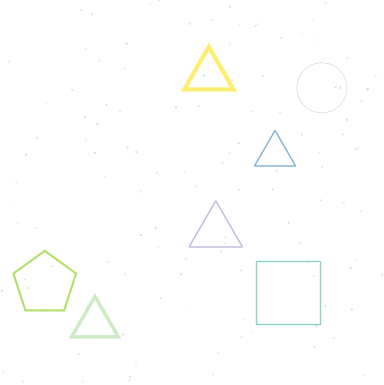[{"shape": "square", "thickness": 1, "radius": 0.41, "center": [0.747, 0.24]}, {"shape": "triangle", "thickness": 1, "radius": 0.4, "center": [0.56, 0.399]}, {"shape": "triangle", "thickness": 1, "radius": 0.31, "center": [0.714, 0.6]}, {"shape": "pentagon", "thickness": 1.5, "radius": 0.43, "center": [0.116, 0.263]}, {"shape": "circle", "thickness": 0.5, "radius": 0.32, "center": [0.836, 0.772]}, {"shape": "triangle", "thickness": 2.5, "radius": 0.35, "center": [0.247, 0.16]}, {"shape": "triangle", "thickness": 3, "radius": 0.37, "center": [0.543, 0.805]}]